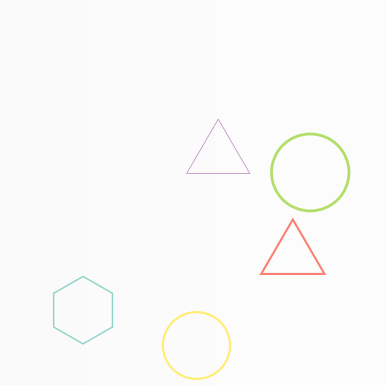[{"shape": "hexagon", "thickness": 1, "radius": 0.44, "center": [0.214, 0.194]}, {"shape": "triangle", "thickness": 1.5, "radius": 0.47, "center": [0.756, 0.336]}, {"shape": "circle", "thickness": 2, "radius": 0.5, "center": [0.801, 0.552]}, {"shape": "triangle", "thickness": 0.5, "radius": 0.47, "center": [0.563, 0.596]}, {"shape": "circle", "thickness": 1.5, "radius": 0.43, "center": [0.507, 0.103]}]